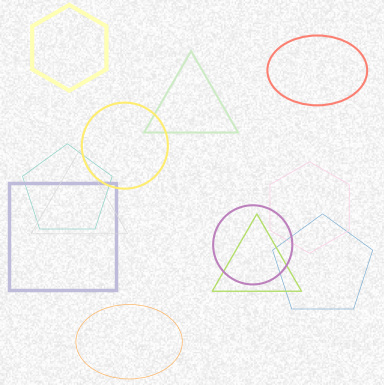[{"shape": "pentagon", "thickness": 0.5, "radius": 0.61, "center": [0.175, 0.504]}, {"shape": "hexagon", "thickness": 3, "radius": 0.56, "center": [0.18, 0.876]}, {"shape": "square", "thickness": 2.5, "radius": 0.69, "center": [0.163, 0.385]}, {"shape": "oval", "thickness": 1.5, "radius": 0.65, "center": [0.824, 0.817]}, {"shape": "pentagon", "thickness": 0.5, "radius": 0.68, "center": [0.838, 0.308]}, {"shape": "oval", "thickness": 0.5, "radius": 0.69, "center": [0.335, 0.112]}, {"shape": "triangle", "thickness": 1, "radius": 0.67, "center": [0.667, 0.31]}, {"shape": "hexagon", "thickness": 0.5, "radius": 0.59, "center": [0.804, 0.461]}, {"shape": "triangle", "thickness": 0.5, "radius": 0.72, "center": [0.206, 0.465]}, {"shape": "circle", "thickness": 1.5, "radius": 0.51, "center": [0.656, 0.364]}, {"shape": "triangle", "thickness": 1.5, "radius": 0.71, "center": [0.496, 0.726]}, {"shape": "circle", "thickness": 1.5, "radius": 0.56, "center": [0.324, 0.622]}]